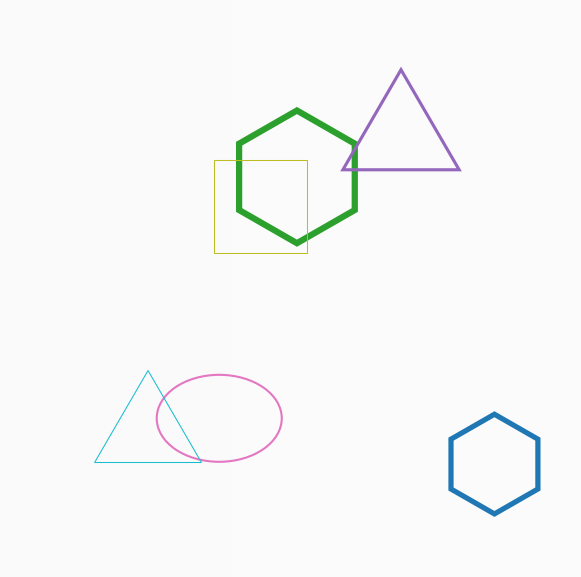[{"shape": "hexagon", "thickness": 2.5, "radius": 0.43, "center": [0.851, 0.196]}, {"shape": "hexagon", "thickness": 3, "radius": 0.57, "center": [0.511, 0.693]}, {"shape": "triangle", "thickness": 1.5, "radius": 0.58, "center": [0.69, 0.763]}, {"shape": "oval", "thickness": 1, "radius": 0.54, "center": [0.377, 0.275]}, {"shape": "square", "thickness": 0.5, "radius": 0.4, "center": [0.449, 0.641]}, {"shape": "triangle", "thickness": 0.5, "radius": 0.53, "center": [0.255, 0.251]}]